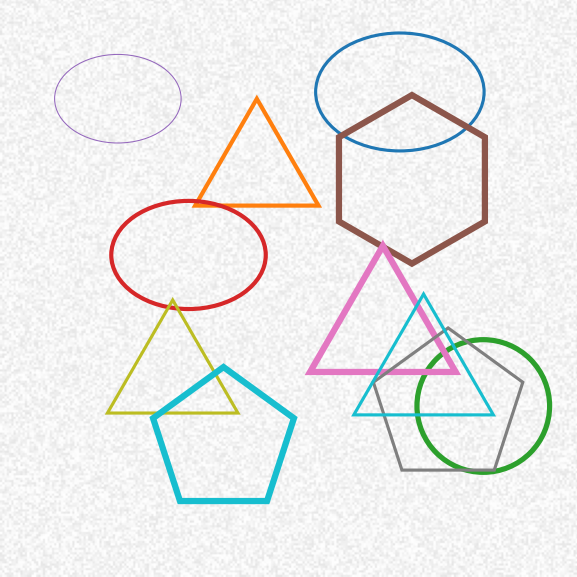[{"shape": "oval", "thickness": 1.5, "radius": 0.73, "center": [0.692, 0.84]}, {"shape": "triangle", "thickness": 2, "radius": 0.62, "center": [0.445, 0.705]}, {"shape": "circle", "thickness": 2.5, "radius": 0.57, "center": [0.837, 0.296]}, {"shape": "oval", "thickness": 2, "radius": 0.67, "center": [0.326, 0.558]}, {"shape": "oval", "thickness": 0.5, "radius": 0.55, "center": [0.204, 0.828]}, {"shape": "hexagon", "thickness": 3, "radius": 0.73, "center": [0.713, 0.689]}, {"shape": "triangle", "thickness": 3, "radius": 0.73, "center": [0.663, 0.428]}, {"shape": "pentagon", "thickness": 1.5, "radius": 0.68, "center": [0.776, 0.295]}, {"shape": "triangle", "thickness": 1.5, "radius": 0.65, "center": [0.299, 0.349]}, {"shape": "triangle", "thickness": 1.5, "radius": 0.7, "center": [0.733, 0.35]}, {"shape": "pentagon", "thickness": 3, "radius": 0.64, "center": [0.387, 0.235]}]